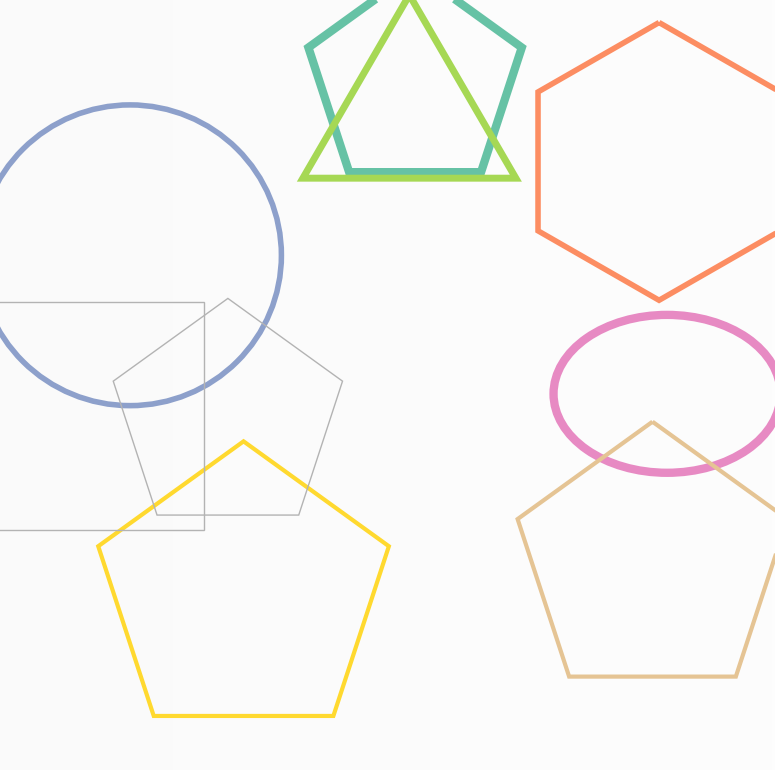[{"shape": "pentagon", "thickness": 3, "radius": 0.72, "center": [0.536, 0.894]}, {"shape": "hexagon", "thickness": 2, "radius": 0.9, "center": [0.85, 0.79]}, {"shape": "circle", "thickness": 2, "radius": 0.98, "center": [0.168, 0.668]}, {"shape": "oval", "thickness": 3, "radius": 0.73, "center": [0.861, 0.489]}, {"shape": "triangle", "thickness": 2.5, "radius": 0.79, "center": [0.528, 0.848]}, {"shape": "pentagon", "thickness": 1.5, "radius": 0.99, "center": [0.314, 0.23]}, {"shape": "pentagon", "thickness": 1.5, "radius": 0.91, "center": [0.842, 0.269]}, {"shape": "square", "thickness": 0.5, "radius": 0.74, "center": [0.115, 0.46]}, {"shape": "pentagon", "thickness": 0.5, "radius": 0.78, "center": [0.294, 0.457]}]